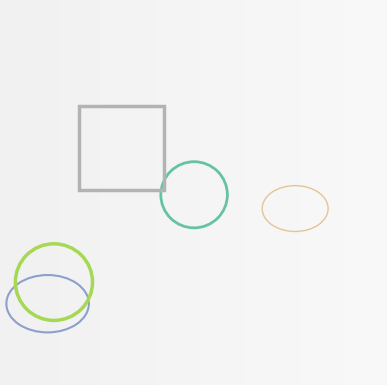[{"shape": "circle", "thickness": 2, "radius": 0.43, "center": [0.501, 0.494]}, {"shape": "oval", "thickness": 1.5, "radius": 0.53, "center": [0.123, 0.211]}, {"shape": "circle", "thickness": 2.5, "radius": 0.5, "center": [0.139, 0.267]}, {"shape": "oval", "thickness": 1, "radius": 0.43, "center": [0.762, 0.458]}, {"shape": "square", "thickness": 2.5, "radius": 0.55, "center": [0.313, 0.616]}]